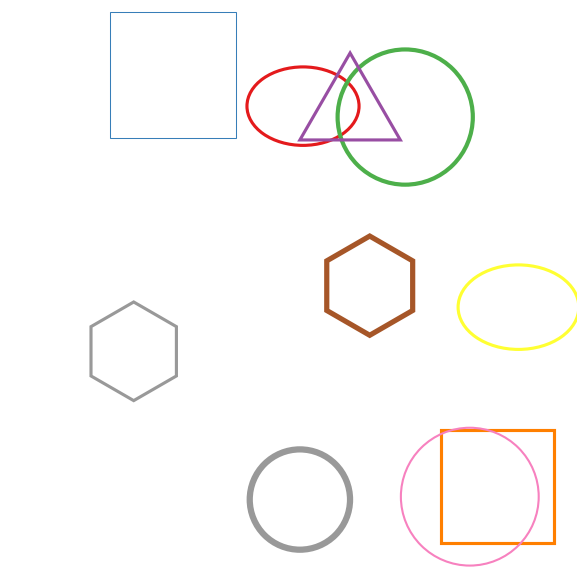[{"shape": "oval", "thickness": 1.5, "radius": 0.49, "center": [0.525, 0.815]}, {"shape": "square", "thickness": 0.5, "radius": 0.55, "center": [0.299, 0.87]}, {"shape": "circle", "thickness": 2, "radius": 0.59, "center": [0.702, 0.796]}, {"shape": "triangle", "thickness": 1.5, "radius": 0.5, "center": [0.606, 0.807]}, {"shape": "square", "thickness": 1.5, "radius": 0.49, "center": [0.862, 0.156]}, {"shape": "oval", "thickness": 1.5, "radius": 0.52, "center": [0.898, 0.467]}, {"shape": "hexagon", "thickness": 2.5, "radius": 0.43, "center": [0.64, 0.504]}, {"shape": "circle", "thickness": 1, "radius": 0.6, "center": [0.813, 0.139]}, {"shape": "hexagon", "thickness": 1.5, "radius": 0.43, "center": [0.232, 0.391]}, {"shape": "circle", "thickness": 3, "radius": 0.43, "center": [0.519, 0.134]}]